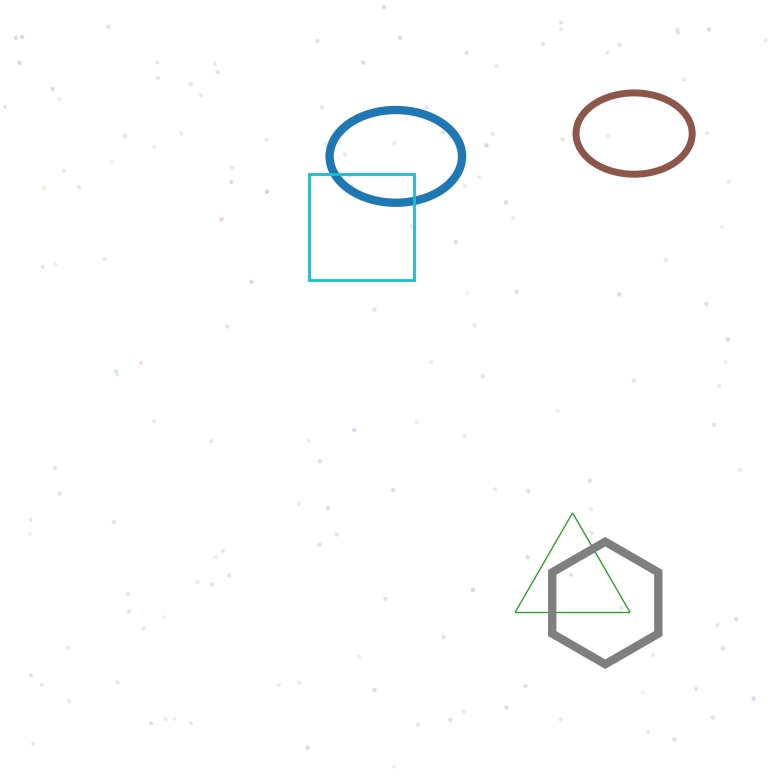[{"shape": "oval", "thickness": 3, "radius": 0.43, "center": [0.514, 0.797]}, {"shape": "triangle", "thickness": 0.5, "radius": 0.43, "center": [0.744, 0.248]}, {"shape": "oval", "thickness": 2.5, "radius": 0.38, "center": [0.824, 0.827]}, {"shape": "hexagon", "thickness": 3, "radius": 0.4, "center": [0.786, 0.217]}, {"shape": "square", "thickness": 1, "radius": 0.34, "center": [0.469, 0.705]}]